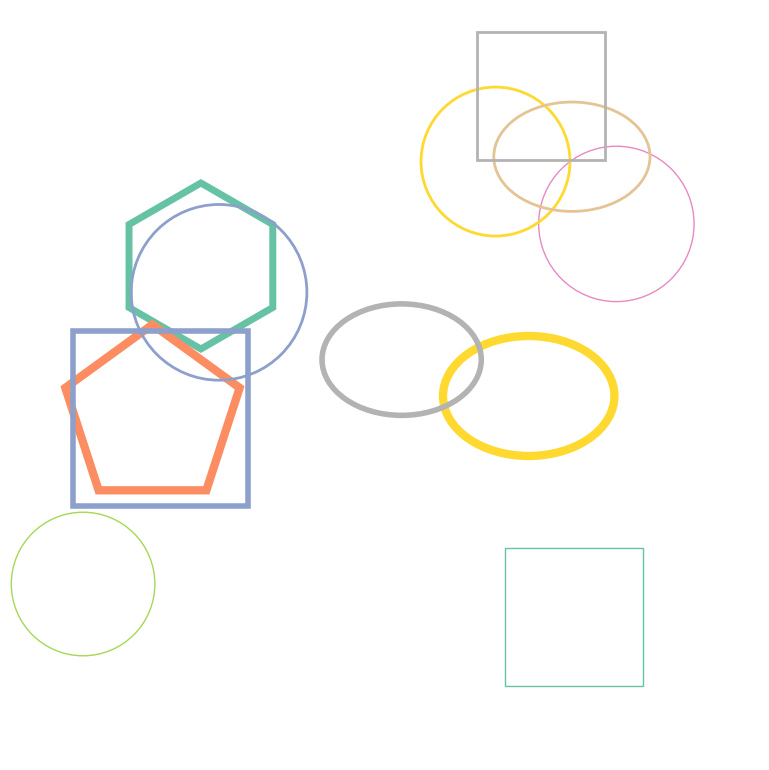[{"shape": "square", "thickness": 0.5, "radius": 0.45, "center": [0.746, 0.198]}, {"shape": "hexagon", "thickness": 2.5, "radius": 0.54, "center": [0.261, 0.655]}, {"shape": "pentagon", "thickness": 3, "radius": 0.6, "center": [0.198, 0.46]}, {"shape": "square", "thickness": 2, "radius": 0.57, "center": [0.209, 0.457]}, {"shape": "circle", "thickness": 1, "radius": 0.57, "center": [0.284, 0.62]}, {"shape": "circle", "thickness": 0.5, "radius": 0.5, "center": [0.8, 0.709]}, {"shape": "circle", "thickness": 0.5, "radius": 0.47, "center": [0.108, 0.242]}, {"shape": "circle", "thickness": 1, "radius": 0.48, "center": [0.644, 0.79]}, {"shape": "oval", "thickness": 3, "radius": 0.56, "center": [0.687, 0.486]}, {"shape": "oval", "thickness": 1, "radius": 0.51, "center": [0.743, 0.796]}, {"shape": "oval", "thickness": 2, "radius": 0.52, "center": [0.522, 0.533]}, {"shape": "square", "thickness": 1, "radius": 0.42, "center": [0.703, 0.876]}]